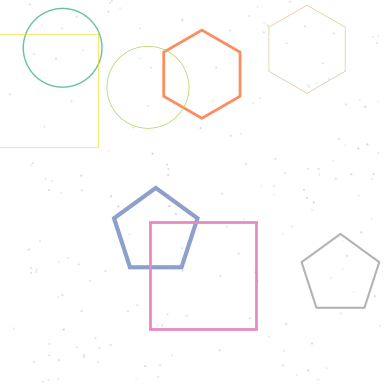[{"shape": "circle", "thickness": 1, "radius": 0.51, "center": [0.163, 0.876]}, {"shape": "hexagon", "thickness": 2, "radius": 0.57, "center": [0.524, 0.807]}, {"shape": "pentagon", "thickness": 3, "radius": 0.57, "center": [0.405, 0.398]}, {"shape": "square", "thickness": 2, "radius": 0.69, "center": [0.527, 0.284]}, {"shape": "circle", "thickness": 0.5, "radius": 0.53, "center": [0.384, 0.773]}, {"shape": "square", "thickness": 0.5, "radius": 0.74, "center": [0.106, 0.765]}, {"shape": "hexagon", "thickness": 0.5, "radius": 0.57, "center": [0.798, 0.872]}, {"shape": "pentagon", "thickness": 1.5, "radius": 0.53, "center": [0.884, 0.286]}]